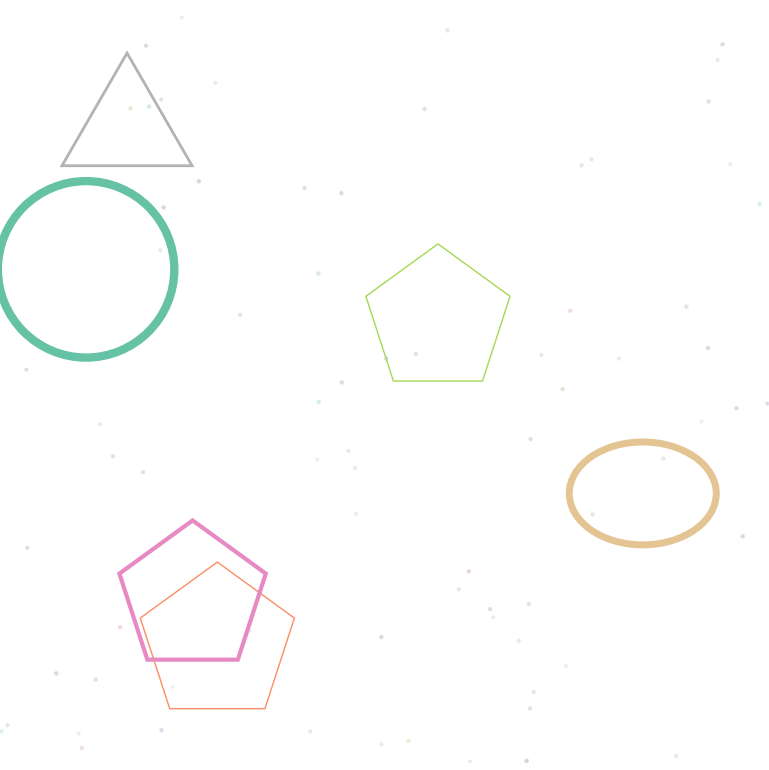[{"shape": "circle", "thickness": 3, "radius": 0.57, "center": [0.112, 0.65]}, {"shape": "pentagon", "thickness": 0.5, "radius": 0.53, "center": [0.282, 0.165]}, {"shape": "pentagon", "thickness": 1.5, "radius": 0.5, "center": [0.25, 0.224]}, {"shape": "pentagon", "thickness": 0.5, "radius": 0.49, "center": [0.569, 0.585]}, {"shape": "oval", "thickness": 2.5, "radius": 0.48, "center": [0.835, 0.359]}, {"shape": "triangle", "thickness": 1, "radius": 0.49, "center": [0.165, 0.834]}]